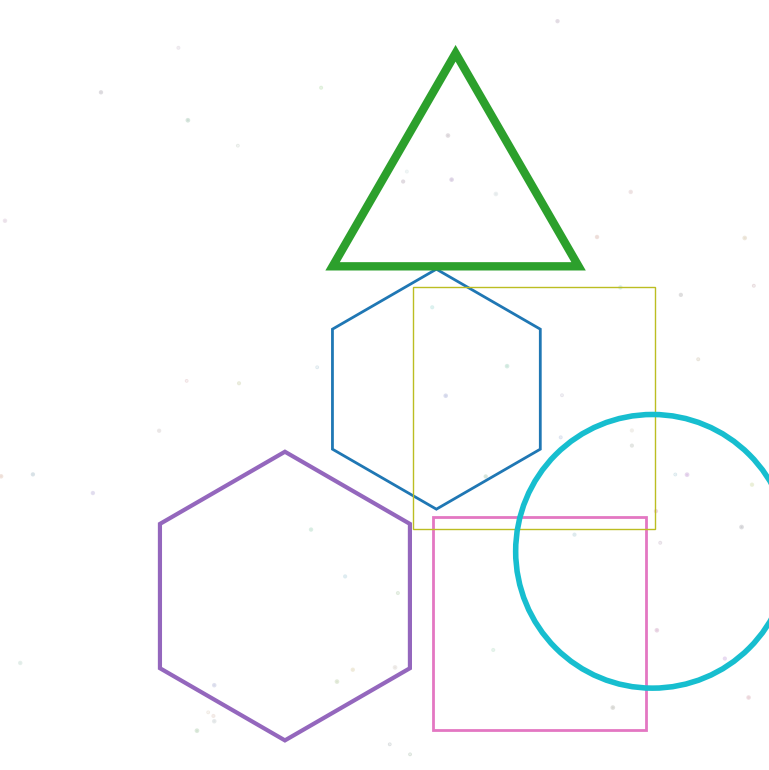[{"shape": "hexagon", "thickness": 1, "radius": 0.78, "center": [0.567, 0.495]}, {"shape": "triangle", "thickness": 3, "radius": 0.92, "center": [0.592, 0.746]}, {"shape": "hexagon", "thickness": 1.5, "radius": 0.94, "center": [0.37, 0.226]}, {"shape": "square", "thickness": 1, "radius": 0.69, "center": [0.701, 0.191]}, {"shape": "square", "thickness": 0.5, "radius": 0.79, "center": [0.693, 0.47]}, {"shape": "circle", "thickness": 2, "radius": 0.89, "center": [0.847, 0.284]}]